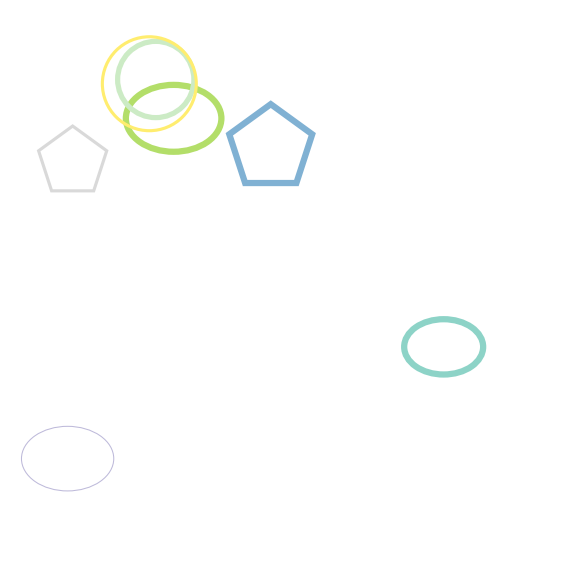[{"shape": "oval", "thickness": 3, "radius": 0.34, "center": [0.768, 0.399]}, {"shape": "oval", "thickness": 0.5, "radius": 0.4, "center": [0.117, 0.205]}, {"shape": "pentagon", "thickness": 3, "radius": 0.38, "center": [0.469, 0.743]}, {"shape": "oval", "thickness": 3, "radius": 0.41, "center": [0.301, 0.794]}, {"shape": "pentagon", "thickness": 1.5, "radius": 0.31, "center": [0.126, 0.719]}, {"shape": "circle", "thickness": 2.5, "radius": 0.33, "center": [0.27, 0.861]}, {"shape": "circle", "thickness": 1.5, "radius": 0.41, "center": [0.259, 0.854]}]